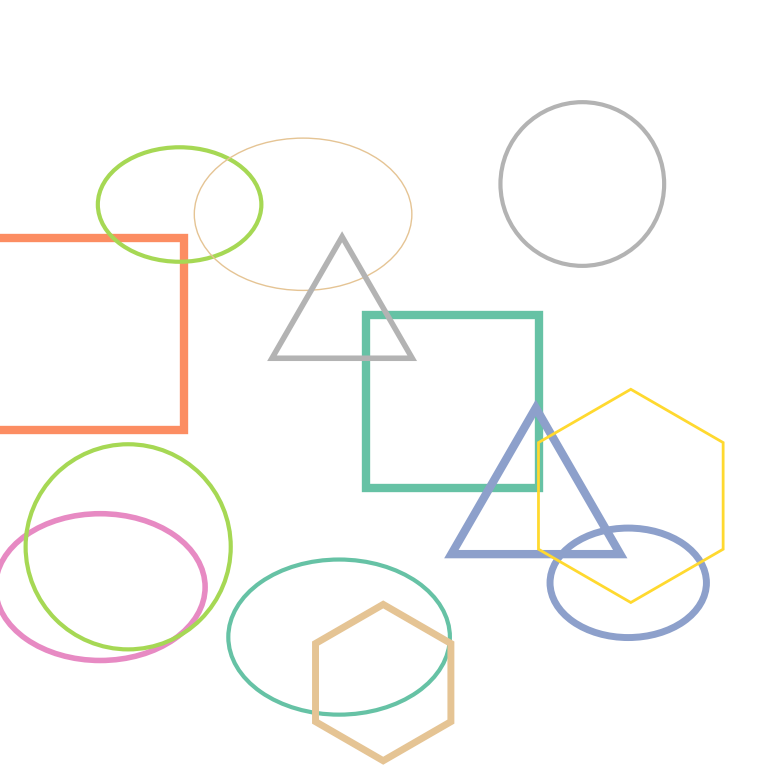[{"shape": "oval", "thickness": 1.5, "radius": 0.72, "center": [0.44, 0.173]}, {"shape": "square", "thickness": 3, "radius": 0.56, "center": [0.588, 0.479]}, {"shape": "square", "thickness": 3, "radius": 0.62, "center": [0.114, 0.566]}, {"shape": "oval", "thickness": 2.5, "radius": 0.51, "center": [0.816, 0.243]}, {"shape": "triangle", "thickness": 3, "radius": 0.63, "center": [0.696, 0.344]}, {"shape": "oval", "thickness": 2, "radius": 0.68, "center": [0.13, 0.238]}, {"shape": "circle", "thickness": 1.5, "radius": 0.67, "center": [0.166, 0.29]}, {"shape": "oval", "thickness": 1.5, "radius": 0.53, "center": [0.233, 0.734]}, {"shape": "hexagon", "thickness": 1, "radius": 0.69, "center": [0.819, 0.356]}, {"shape": "oval", "thickness": 0.5, "radius": 0.71, "center": [0.394, 0.722]}, {"shape": "hexagon", "thickness": 2.5, "radius": 0.51, "center": [0.498, 0.114]}, {"shape": "triangle", "thickness": 2, "radius": 0.53, "center": [0.444, 0.587]}, {"shape": "circle", "thickness": 1.5, "radius": 0.53, "center": [0.756, 0.761]}]